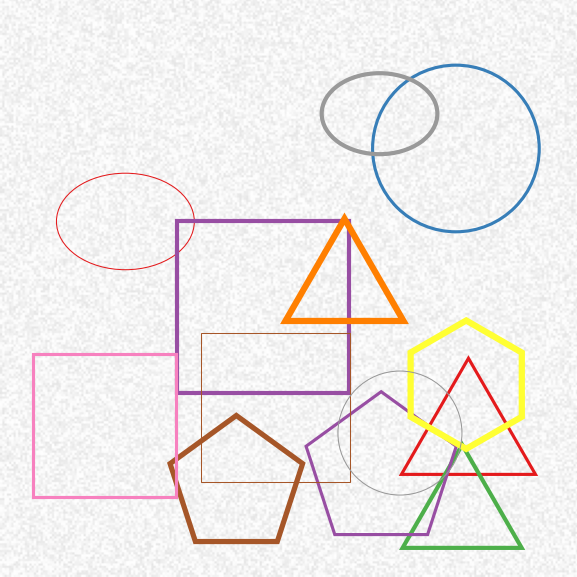[{"shape": "triangle", "thickness": 1.5, "radius": 0.67, "center": [0.811, 0.245]}, {"shape": "oval", "thickness": 0.5, "radius": 0.6, "center": [0.217, 0.616]}, {"shape": "circle", "thickness": 1.5, "radius": 0.72, "center": [0.789, 0.742]}, {"shape": "triangle", "thickness": 2, "radius": 0.6, "center": [0.8, 0.11]}, {"shape": "square", "thickness": 2, "radius": 0.74, "center": [0.456, 0.468]}, {"shape": "pentagon", "thickness": 1.5, "radius": 0.68, "center": [0.66, 0.184]}, {"shape": "triangle", "thickness": 3, "radius": 0.59, "center": [0.596, 0.502]}, {"shape": "hexagon", "thickness": 3, "radius": 0.56, "center": [0.807, 0.333]}, {"shape": "pentagon", "thickness": 2.5, "radius": 0.6, "center": [0.409, 0.159]}, {"shape": "square", "thickness": 0.5, "radius": 0.65, "center": [0.477, 0.293]}, {"shape": "square", "thickness": 1.5, "radius": 0.62, "center": [0.181, 0.263]}, {"shape": "oval", "thickness": 2, "radius": 0.5, "center": [0.657, 0.802]}, {"shape": "circle", "thickness": 0.5, "radius": 0.54, "center": [0.693, 0.249]}]